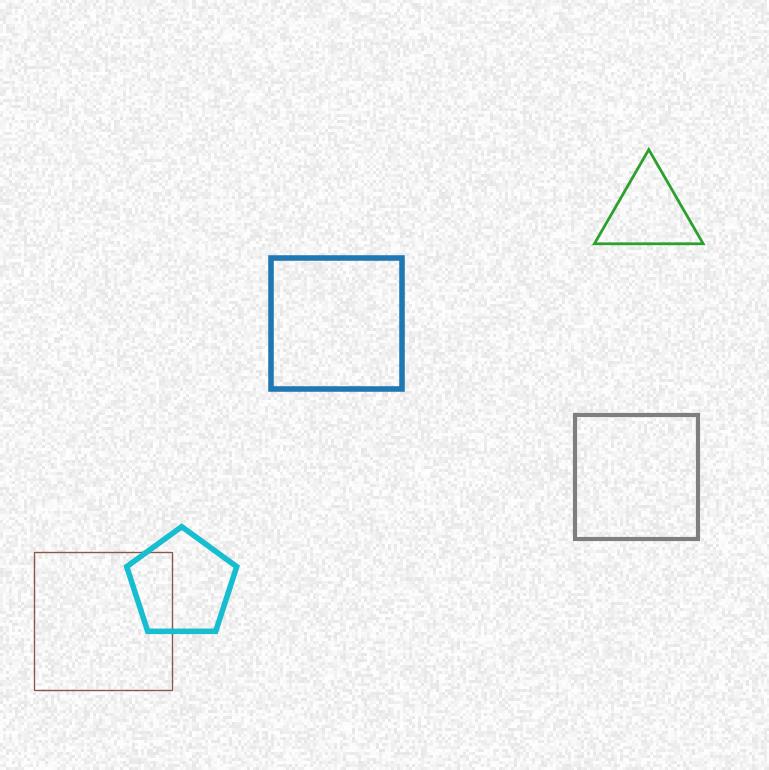[{"shape": "square", "thickness": 2, "radius": 0.43, "center": [0.437, 0.58]}, {"shape": "triangle", "thickness": 1, "radius": 0.41, "center": [0.843, 0.724]}, {"shape": "square", "thickness": 0.5, "radius": 0.45, "center": [0.134, 0.193]}, {"shape": "square", "thickness": 1.5, "radius": 0.4, "center": [0.827, 0.38]}, {"shape": "pentagon", "thickness": 2, "radius": 0.38, "center": [0.236, 0.241]}]